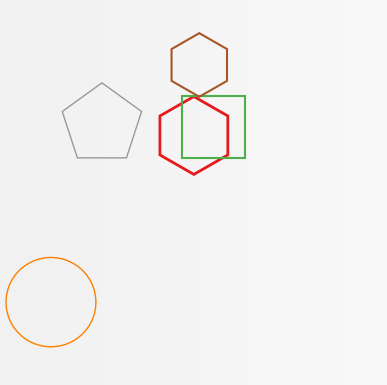[{"shape": "hexagon", "thickness": 2, "radius": 0.51, "center": [0.5, 0.648]}, {"shape": "square", "thickness": 1.5, "radius": 0.4, "center": [0.551, 0.671]}, {"shape": "circle", "thickness": 1, "radius": 0.58, "center": [0.131, 0.215]}, {"shape": "hexagon", "thickness": 1.5, "radius": 0.41, "center": [0.514, 0.831]}, {"shape": "pentagon", "thickness": 1, "radius": 0.54, "center": [0.263, 0.677]}]